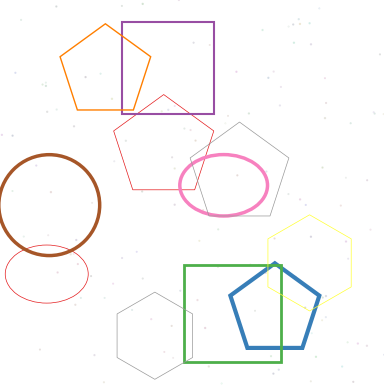[{"shape": "oval", "thickness": 0.5, "radius": 0.54, "center": [0.121, 0.288]}, {"shape": "pentagon", "thickness": 0.5, "radius": 0.68, "center": [0.425, 0.618]}, {"shape": "pentagon", "thickness": 3, "radius": 0.61, "center": [0.714, 0.195]}, {"shape": "square", "thickness": 2, "radius": 0.63, "center": [0.604, 0.186]}, {"shape": "square", "thickness": 1.5, "radius": 0.6, "center": [0.437, 0.823]}, {"shape": "pentagon", "thickness": 1, "radius": 0.62, "center": [0.274, 0.814]}, {"shape": "hexagon", "thickness": 0.5, "radius": 0.62, "center": [0.804, 0.317]}, {"shape": "circle", "thickness": 2.5, "radius": 0.66, "center": [0.128, 0.467]}, {"shape": "oval", "thickness": 2.5, "radius": 0.57, "center": [0.581, 0.519]}, {"shape": "pentagon", "thickness": 0.5, "radius": 0.67, "center": [0.622, 0.548]}, {"shape": "hexagon", "thickness": 0.5, "radius": 0.57, "center": [0.402, 0.128]}]